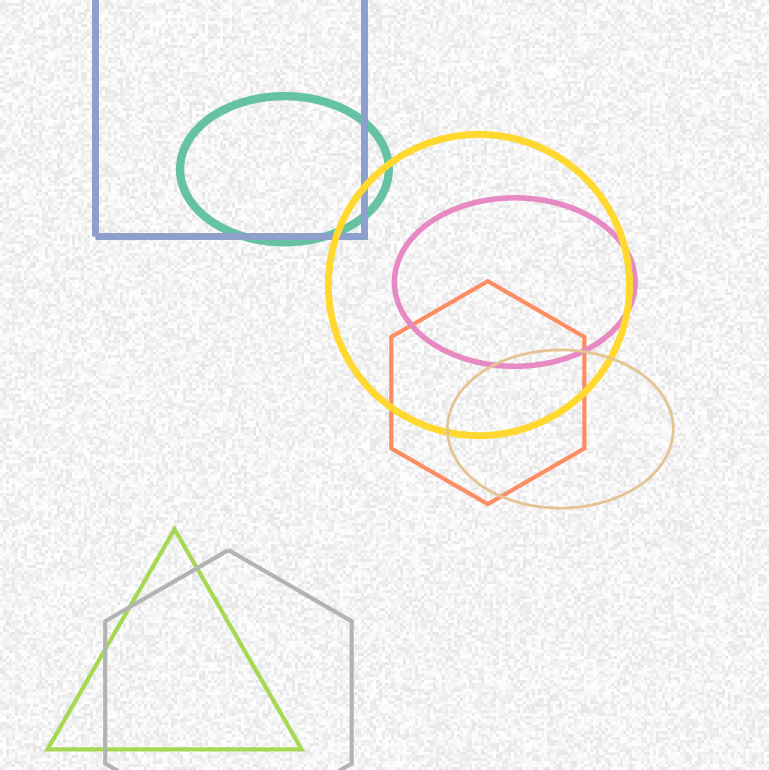[{"shape": "oval", "thickness": 3, "radius": 0.68, "center": [0.369, 0.78]}, {"shape": "hexagon", "thickness": 1.5, "radius": 0.72, "center": [0.634, 0.49]}, {"shape": "square", "thickness": 2.5, "radius": 0.87, "center": [0.298, 0.868]}, {"shape": "oval", "thickness": 2, "radius": 0.78, "center": [0.669, 0.634]}, {"shape": "triangle", "thickness": 1.5, "radius": 0.95, "center": [0.227, 0.122]}, {"shape": "circle", "thickness": 2.5, "radius": 0.98, "center": [0.622, 0.63]}, {"shape": "oval", "thickness": 1, "radius": 0.73, "center": [0.728, 0.443]}, {"shape": "hexagon", "thickness": 1.5, "radius": 0.92, "center": [0.297, 0.101]}]